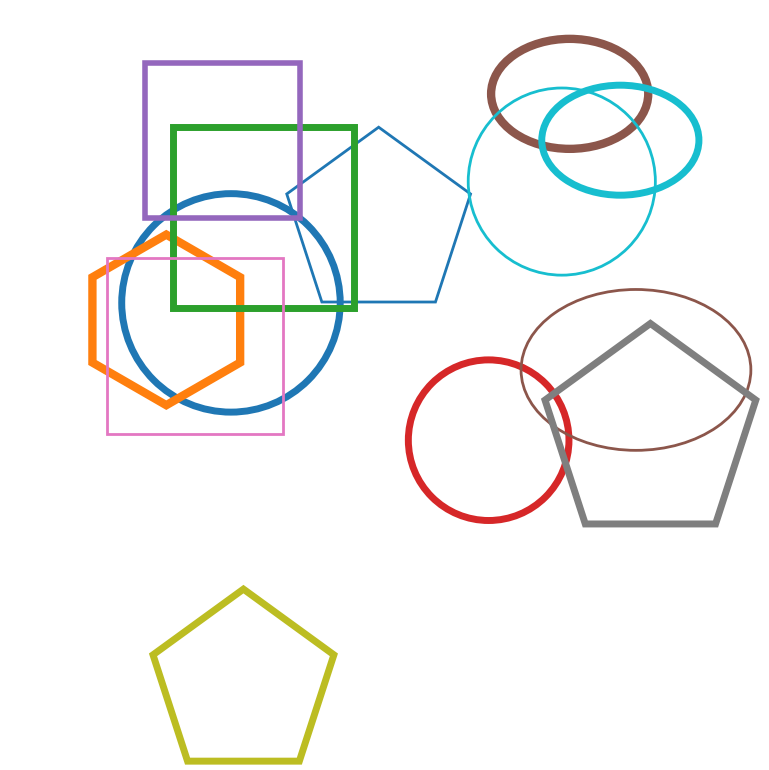[{"shape": "circle", "thickness": 2.5, "radius": 0.71, "center": [0.3, 0.607]}, {"shape": "pentagon", "thickness": 1, "radius": 0.63, "center": [0.492, 0.709]}, {"shape": "hexagon", "thickness": 3, "radius": 0.55, "center": [0.216, 0.585]}, {"shape": "square", "thickness": 2.5, "radius": 0.59, "center": [0.342, 0.717]}, {"shape": "circle", "thickness": 2.5, "radius": 0.52, "center": [0.635, 0.428]}, {"shape": "square", "thickness": 2, "radius": 0.5, "center": [0.289, 0.818]}, {"shape": "oval", "thickness": 1, "radius": 0.75, "center": [0.826, 0.52]}, {"shape": "oval", "thickness": 3, "radius": 0.51, "center": [0.74, 0.878]}, {"shape": "square", "thickness": 1, "radius": 0.57, "center": [0.254, 0.551]}, {"shape": "pentagon", "thickness": 2.5, "radius": 0.72, "center": [0.845, 0.436]}, {"shape": "pentagon", "thickness": 2.5, "radius": 0.62, "center": [0.316, 0.111]}, {"shape": "oval", "thickness": 2.5, "radius": 0.51, "center": [0.806, 0.818]}, {"shape": "circle", "thickness": 1, "radius": 0.61, "center": [0.73, 0.764]}]